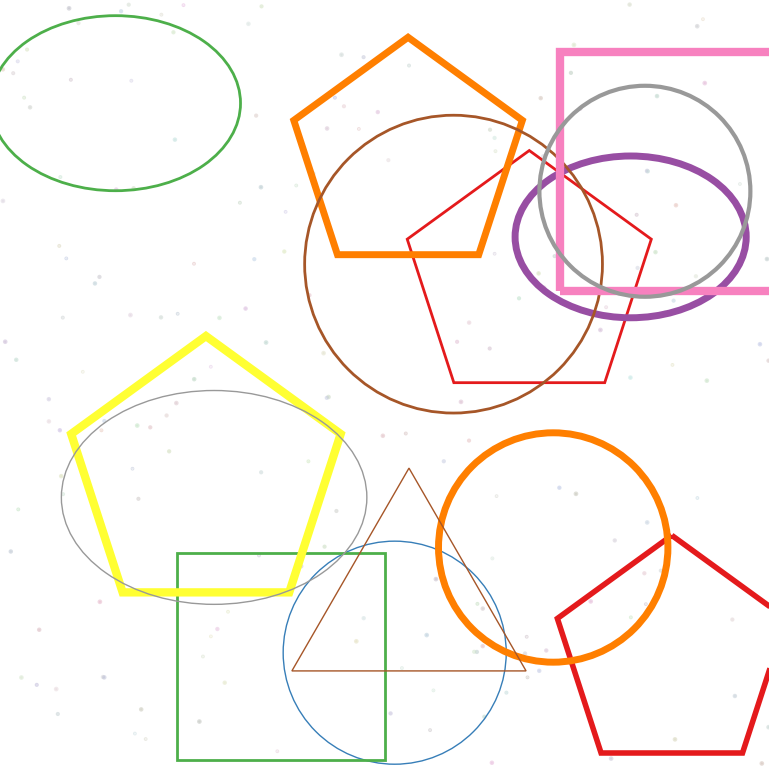[{"shape": "pentagon", "thickness": 1, "radius": 0.83, "center": [0.687, 0.638]}, {"shape": "pentagon", "thickness": 2, "radius": 0.78, "center": [0.872, 0.148]}, {"shape": "circle", "thickness": 0.5, "radius": 0.72, "center": [0.513, 0.152]}, {"shape": "oval", "thickness": 1, "radius": 0.81, "center": [0.15, 0.866]}, {"shape": "square", "thickness": 1, "radius": 0.68, "center": [0.365, 0.147]}, {"shape": "oval", "thickness": 2.5, "radius": 0.75, "center": [0.819, 0.692]}, {"shape": "pentagon", "thickness": 2.5, "radius": 0.78, "center": [0.53, 0.796]}, {"shape": "circle", "thickness": 2.5, "radius": 0.74, "center": [0.718, 0.289]}, {"shape": "pentagon", "thickness": 3, "radius": 0.92, "center": [0.267, 0.38]}, {"shape": "triangle", "thickness": 0.5, "radius": 0.88, "center": [0.531, 0.216]}, {"shape": "circle", "thickness": 1, "radius": 0.97, "center": [0.589, 0.657]}, {"shape": "square", "thickness": 3, "radius": 0.77, "center": [0.882, 0.777]}, {"shape": "circle", "thickness": 1.5, "radius": 0.68, "center": [0.838, 0.752]}, {"shape": "oval", "thickness": 0.5, "radius": 0.99, "center": [0.278, 0.354]}]